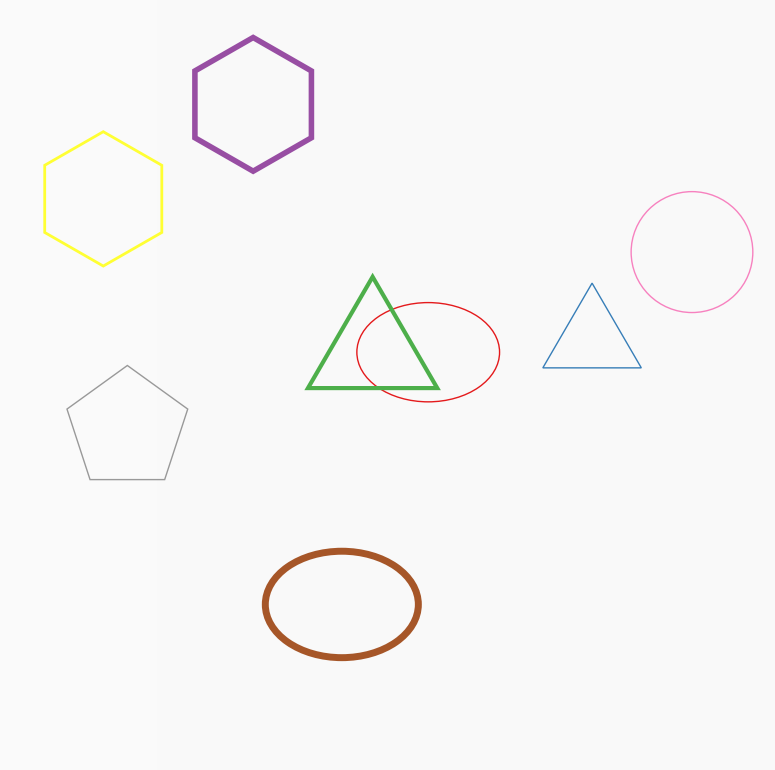[{"shape": "oval", "thickness": 0.5, "radius": 0.46, "center": [0.553, 0.543]}, {"shape": "triangle", "thickness": 0.5, "radius": 0.37, "center": [0.764, 0.559]}, {"shape": "triangle", "thickness": 1.5, "radius": 0.48, "center": [0.481, 0.544]}, {"shape": "hexagon", "thickness": 2, "radius": 0.43, "center": [0.327, 0.864]}, {"shape": "hexagon", "thickness": 1, "radius": 0.44, "center": [0.133, 0.742]}, {"shape": "oval", "thickness": 2.5, "radius": 0.49, "center": [0.441, 0.215]}, {"shape": "circle", "thickness": 0.5, "radius": 0.39, "center": [0.893, 0.673]}, {"shape": "pentagon", "thickness": 0.5, "radius": 0.41, "center": [0.164, 0.443]}]